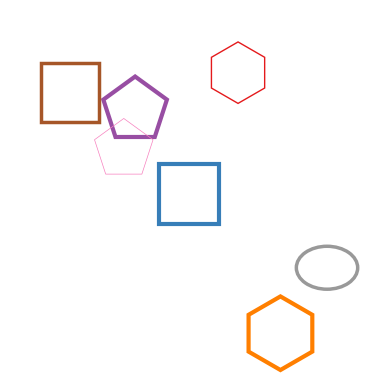[{"shape": "hexagon", "thickness": 1, "radius": 0.4, "center": [0.618, 0.811]}, {"shape": "square", "thickness": 3, "radius": 0.39, "center": [0.49, 0.496]}, {"shape": "pentagon", "thickness": 3, "radius": 0.43, "center": [0.351, 0.714]}, {"shape": "hexagon", "thickness": 3, "radius": 0.48, "center": [0.728, 0.135]}, {"shape": "square", "thickness": 2.5, "radius": 0.38, "center": [0.181, 0.76]}, {"shape": "pentagon", "thickness": 0.5, "radius": 0.4, "center": [0.322, 0.612]}, {"shape": "oval", "thickness": 2.5, "radius": 0.4, "center": [0.849, 0.305]}]